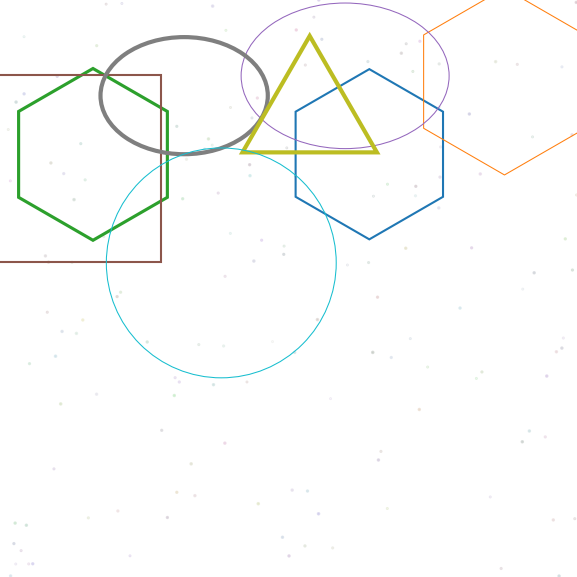[{"shape": "hexagon", "thickness": 1, "radius": 0.74, "center": [0.64, 0.732]}, {"shape": "hexagon", "thickness": 0.5, "radius": 0.81, "center": [0.874, 0.858]}, {"shape": "hexagon", "thickness": 1.5, "radius": 0.74, "center": [0.161, 0.732]}, {"shape": "oval", "thickness": 0.5, "radius": 0.9, "center": [0.598, 0.868]}, {"shape": "square", "thickness": 1, "radius": 0.81, "center": [0.117, 0.708]}, {"shape": "oval", "thickness": 2, "radius": 0.72, "center": [0.319, 0.833]}, {"shape": "triangle", "thickness": 2, "radius": 0.67, "center": [0.536, 0.802]}, {"shape": "circle", "thickness": 0.5, "radius": 1.0, "center": [0.383, 0.544]}]